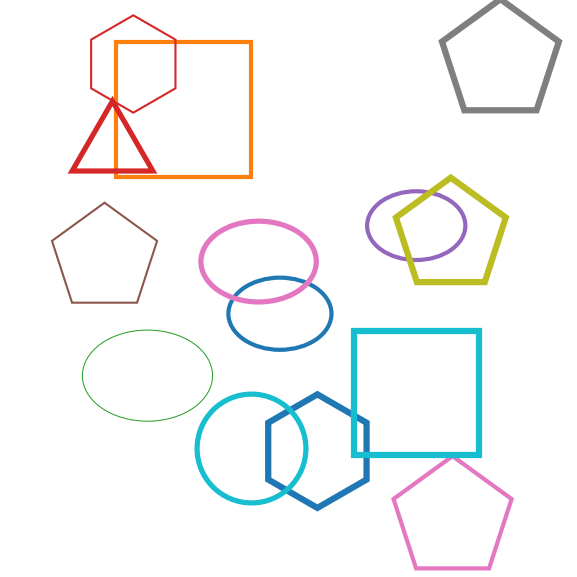[{"shape": "hexagon", "thickness": 3, "radius": 0.49, "center": [0.55, 0.218]}, {"shape": "oval", "thickness": 2, "radius": 0.45, "center": [0.485, 0.456]}, {"shape": "square", "thickness": 2, "radius": 0.58, "center": [0.317, 0.809]}, {"shape": "oval", "thickness": 0.5, "radius": 0.56, "center": [0.255, 0.349]}, {"shape": "hexagon", "thickness": 1, "radius": 0.42, "center": [0.231, 0.888]}, {"shape": "triangle", "thickness": 2.5, "radius": 0.4, "center": [0.195, 0.743]}, {"shape": "oval", "thickness": 2, "radius": 0.43, "center": [0.721, 0.608]}, {"shape": "pentagon", "thickness": 1, "radius": 0.48, "center": [0.181, 0.552]}, {"shape": "oval", "thickness": 2.5, "radius": 0.5, "center": [0.448, 0.546]}, {"shape": "pentagon", "thickness": 2, "radius": 0.54, "center": [0.784, 0.102]}, {"shape": "pentagon", "thickness": 3, "radius": 0.53, "center": [0.867, 0.894]}, {"shape": "pentagon", "thickness": 3, "radius": 0.5, "center": [0.781, 0.592]}, {"shape": "circle", "thickness": 2.5, "radius": 0.47, "center": [0.435, 0.222]}, {"shape": "square", "thickness": 3, "radius": 0.54, "center": [0.721, 0.319]}]